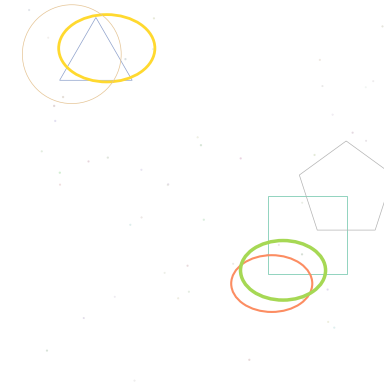[{"shape": "square", "thickness": 0.5, "radius": 0.51, "center": [0.798, 0.39]}, {"shape": "oval", "thickness": 1.5, "radius": 0.53, "center": [0.706, 0.263]}, {"shape": "triangle", "thickness": 0.5, "radius": 0.54, "center": [0.249, 0.846]}, {"shape": "oval", "thickness": 2.5, "radius": 0.55, "center": [0.735, 0.298]}, {"shape": "oval", "thickness": 2, "radius": 0.62, "center": [0.277, 0.875]}, {"shape": "circle", "thickness": 0.5, "radius": 0.64, "center": [0.186, 0.859]}, {"shape": "pentagon", "thickness": 0.5, "radius": 0.64, "center": [0.899, 0.506]}]